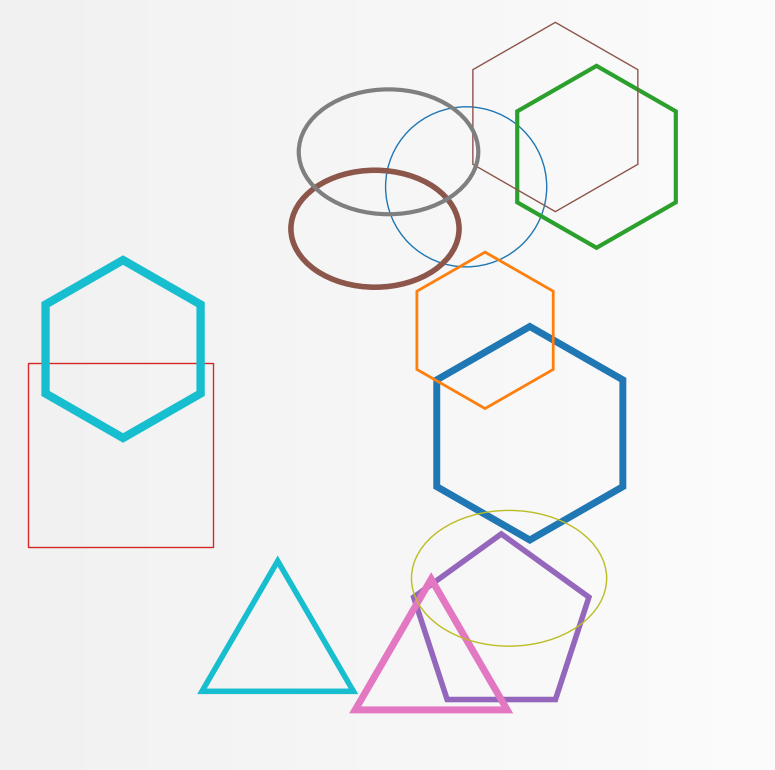[{"shape": "circle", "thickness": 0.5, "radius": 0.52, "center": [0.601, 0.757]}, {"shape": "hexagon", "thickness": 2.5, "radius": 0.69, "center": [0.684, 0.437]}, {"shape": "hexagon", "thickness": 1, "radius": 0.51, "center": [0.626, 0.571]}, {"shape": "hexagon", "thickness": 1.5, "radius": 0.59, "center": [0.77, 0.796]}, {"shape": "square", "thickness": 0.5, "radius": 0.59, "center": [0.156, 0.409]}, {"shape": "pentagon", "thickness": 2, "radius": 0.59, "center": [0.647, 0.188]}, {"shape": "hexagon", "thickness": 0.5, "radius": 0.61, "center": [0.717, 0.848]}, {"shape": "oval", "thickness": 2, "radius": 0.54, "center": [0.484, 0.703]}, {"shape": "triangle", "thickness": 2.5, "radius": 0.57, "center": [0.556, 0.135]}, {"shape": "oval", "thickness": 1.5, "radius": 0.58, "center": [0.501, 0.803]}, {"shape": "oval", "thickness": 0.5, "radius": 0.63, "center": [0.657, 0.249]}, {"shape": "triangle", "thickness": 2, "radius": 0.56, "center": [0.358, 0.159]}, {"shape": "hexagon", "thickness": 3, "radius": 0.58, "center": [0.159, 0.547]}]